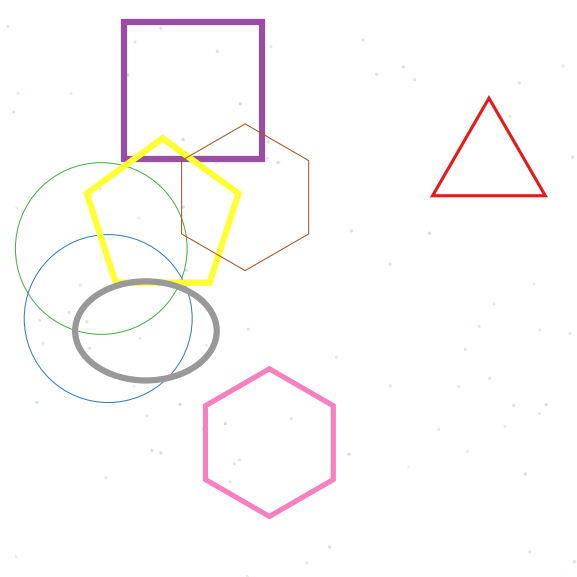[{"shape": "triangle", "thickness": 1.5, "radius": 0.56, "center": [0.847, 0.717]}, {"shape": "circle", "thickness": 0.5, "radius": 0.73, "center": [0.187, 0.448]}, {"shape": "circle", "thickness": 0.5, "radius": 0.74, "center": [0.175, 0.569]}, {"shape": "square", "thickness": 3, "radius": 0.59, "center": [0.334, 0.842]}, {"shape": "pentagon", "thickness": 3, "radius": 0.69, "center": [0.282, 0.621]}, {"shape": "hexagon", "thickness": 0.5, "radius": 0.64, "center": [0.424, 0.658]}, {"shape": "hexagon", "thickness": 2.5, "radius": 0.64, "center": [0.466, 0.233]}, {"shape": "oval", "thickness": 3, "radius": 0.61, "center": [0.253, 0.426]}]